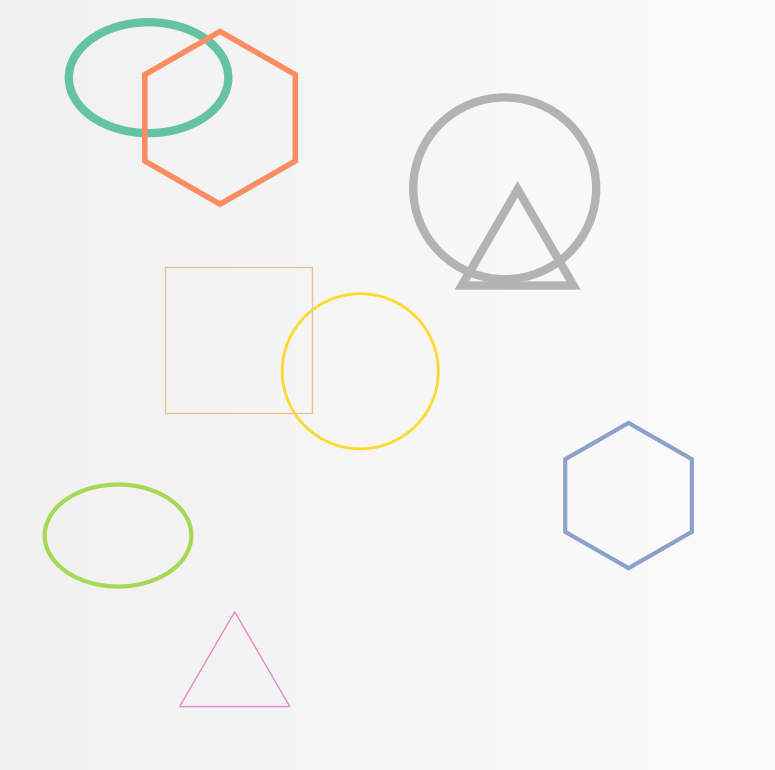[{"shape": "oval", "thickness": 3, "radius": 0.51, "center": [0.192, 0.899]}, {"shape": "hexagon", "thickness": 2, "radius": 0.56, "center": [0.284, 0.847]}, {"shape": "hexagon", "thickness": 1.5, "radius": 0.47, "center": [0.811, 0.356]}, {"shape": "triangle", "thickness": 0.5, "radius": 0.41, "center": [0.303, 0.123]}, {"shape": "oval", "thickness": 1.5, "radius": 0.47, "center": [0.152, 0.305]}, {"shape": "circle", "thickness": 1, "radius": 0.5, "center": [0.465, 0.518]}, {"shape": "square", "thickness": 0.5, "radius": 0.47, "center": [0.308, 0.559]}, {"shape": "circle", "thickness": 3, "radius": 0.59, "center": [0.651, 0.755]}, {"shape": "triangle", "thickness": 3, "radius": 0.42, "center": [0.668, 0.671]}]